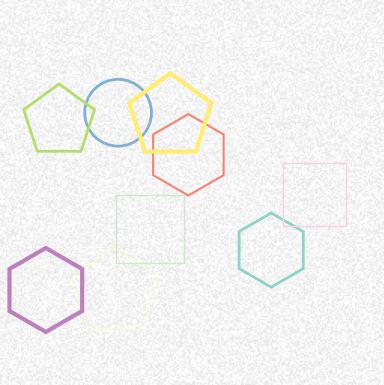[{"shape": "hexagon", "thickness": 2, "radius": 0.48, "center": [0.704, 0.35]}, {"shape": "pentagon", "thickness": 0.5, "radius": 0.6, "center": [0.298, 0.241]}, {"shape": "hexagon", "thickness": 1.5, "radius": 0.53, "center": [0.489, 0.598]}, {"shape": "circle", "thickness": 2, "radius": 0.43, "center": [0.307, 0.707]}, {"shape": "pentagon", "thickness": 2, "radius": 0.48, "center": [0.154, 0.685]}, {"shape": "square", "thickness": 1, "radius": 0.41, "center": [0.817, 0.495]}, {"shape": "hexagon", "thickness": 3, "radius": 0.55, "center": [0.119, 0.247]}, {"shape": "square", "thickness": 1, "radius": 0.44, "center": [0.39, 0.405]}, {"shape": "pentagon", "thickness": 3, "radius": 0.56, "center": [0.443, 0.697]}]